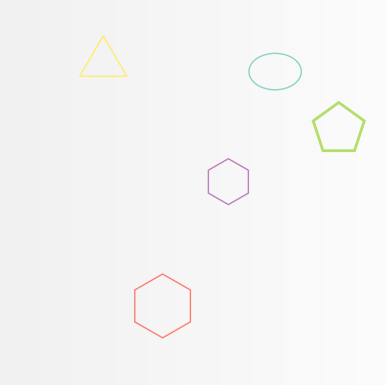[{"shape": "oval", "thickness": 1, "radius": 0.34, "center": [0.71, 0.814]}, {"shape": "hexagon", "thickness": 1, "radius": 0.41, "center": [0.42, 0.205]}, {"shape": "pentagon", "thickness": 2, "radius": 0.35, "center": [0.874, 0.665]}, {"shape": "hexagon", "thickness": 1, "radius": 0.3, "center": [0.589, 0.528]}, {"shape": "triangle", "thickness": 1, "radius": 0.35, "center": [0.267, 0.837]}]